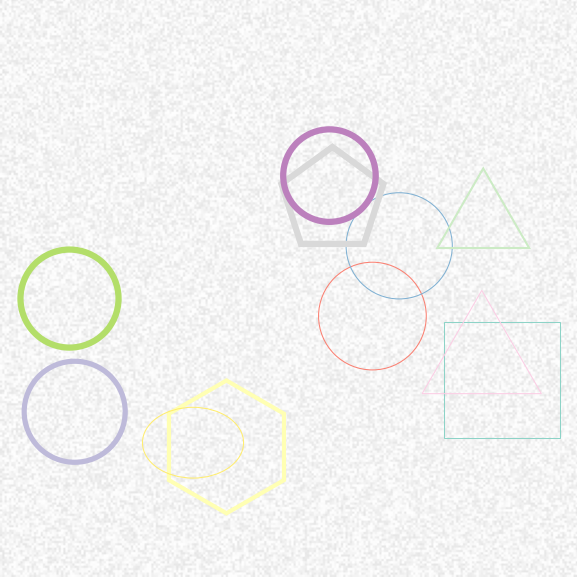[{"shape": "square", "thickness": 0.5, "radius": 0.5, "center": [0.869, 0.341]}, {"shape": "hexagon", "thickness": 2, "radius": 0.57, "center": [0.392, 0.225]}, {"shape": "circle", "thickness": 2.5, "radius": 0.44, "center": [0.129, 0.286]}, {"shape": "circle", "thickness": 0.5, "radius": 0.47, "center": [0.645, 0.452]}, {"shape": "circle", "thickness": 0.5, "radius": 0.46, "center": [0.691, 0.573]}, {"shape": "circle", "thickness": 3, "radius": 0.42, "center": [0.12, 0.482]}, {"shape": "triangle", "thickness": 0.5, "radius": 0.6, "center": [0.834, 0.377]}, {"shape": "pentagon", "thickness": 3, "radius": 0.46, "center": [0.576, 0.652]}, {"shape": "circle", "thickness": 3, "radius": 0.4, "center": [0.57, 0.695]}, {"shape": "triangle", "thickness": 1, "radius": 0.46, "center": [0.837, 0.616]}, {"shape": "oval", "thickness": 0.5, "radius": 0.44, "center": [0.334, 0.233]}]